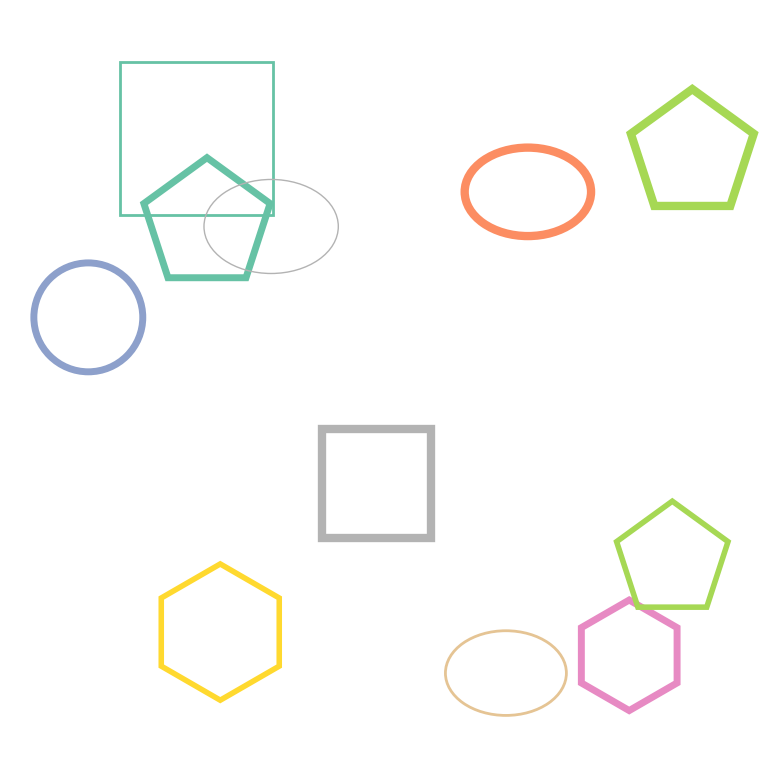[{"shape": "pentagon", "thickness": 2.5, "radius": 0.43, "center": [0.269, 0.709]}, {"shape": "square", "thickness": 1, "radius": 0.5, "center": [0.255, 0.82]}, {"shape": "oval", "thickness": 3, "radius": 0.41, "center": [0.686, 0.751]}, {"shape": "circle", "thickness": 2.5, "radius": 0.35, "center": [0.115, 0.588]}, {"shape": "hexagon", "thickness": 2.5, "radius": 0.36, "center": [0.817, 0.149]}, {"shape": "pentagon", "thickness": 2, "radius": 0.38, "center": [0.873, 0.273]}, {"shape": "pentagon", "thickness": 3, "radius": 0.42, "center": [0.899, 0.8]}, {"shape": "hexagon", "thickness": 2, "radius": 0.44, "center": [0.286, 0.179]}, {"shape": "oval", "thickness": 1, "radius": 0.39, "center": [0.657, 0.126]}, {"shape": "oval", "thickness": 0.5, "radius": 0.44, "center": [0.352, 0.706]}, {"shape": "square", "thickness": 3, "radius": 0.35, "center": [0.489, 0.372]}]